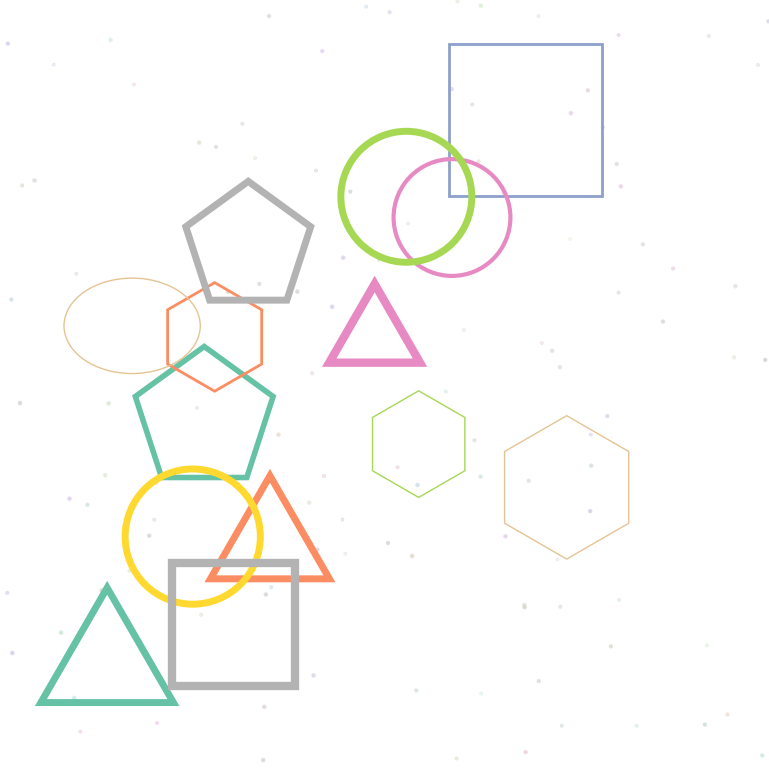[{"shape": "pentagon", "thickness": 2, "radius": 0.47, "center": [0.265, 0.456]}, {"shape": "triangle", "thickness": 2.5, "radius": 0.5, "center": [0.139, 0.137]}, {"shape": "triangle", "thickness": 2.5, "radius": 0.45, "center": [0.351, 0.293]}, {"shape": "hexagon", "thickness": 1, "radius": 0.35, "center": [0.279, 0.562]}, {"shape": "square", "thickness": 1, "radius": 0.5, "center": [0.682, 0.844]}, {"shape": "circle", "thickness": 1.5, "radius": 0.38, "center": [0.587, 0.718]}, {"shape": "triangle", "thickness": 3, "radius": 0.34, "center": [0.487, 0.563]}, {"shape": "hexagon", "thickness": 0.5, "radius": 0.35, "center": [0.544, 0.423]}, {"shape": "circle", "thickness": 2.5, "radius": 0.43, "center": [0.528, 0.744]}, {"shape": "circle", "thickness": 2.5, "radius": 0.44, "center": [0.25, 0.303]}, {"shape": "hexagon", "thickness": 0.5, "radius": 0.47, "center": [0.736, 0.367]}, {"shape": "oval", "thickness": 0.5, "radius": 0.44, "center": [0.172, 0.577]}, {"shape": "square", "thickness": 3, "radius": 0.4, "center": [0.303, 0.189]}, {"shape": "pentagon", "thickness": 2.5, "radius": 0.43, "center": [0.322, 0.679]}]